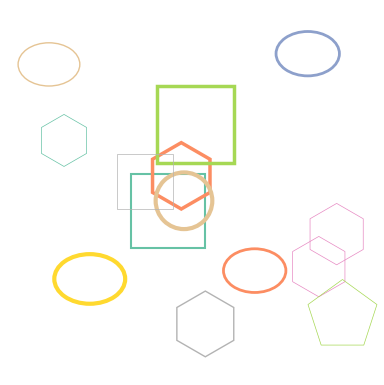[{"shape": "square", "thickness": 1.5, "radius": 0.48, "center": [0.435, 0.452]}, {"shape": "hexagon", "thickness": 0.5, "radius": 0.34, "center": [0.166, 0.635]}, {"shape": "oval", "thickness": 2, "radius": 0.41, "center": [0.662, 0.297]}, {"shape": "hexagon", "thickness": 2.5, "radius": 0.43, "center": [0.471, 0.543]}, {"shape": "oval", "thickness": 2, "radius": 0.41, "center": [0.799, 0.861]}, {"shape": "hexagon", "thickness": 0.5, "radius": 0.4, "center": [0.874, 0.392]}, {"shape": "hexagon", "thickness": 0.5, "radius": 0.39, "center": [0.828, 0.308]}, {"shape": "pentagon", "thickness": 0.5, "radius": 0.47, "center": [0.89, 0.18]}, {"shape": "square", "thickness": 2.5, "radius": 0.5, "center": [0.508, 0.676]}, {"shape": "oval", "thickness": 3, "radius": 0.46, "center": [0.233, 0.275]}, {"shape": "oval", "thickness": 1, "radius": 0.4, "center": [0.127, 0.833]}, {"shape": "circle", "thickness": 3, "radius": 0.37, "center": [0.478, 0.479]}, {"shape": "square", "thickness": 0.5, "radius": 0.36, "center": [0.377, 0.528]}, {"shape": "hexagon", "thickness": 1, "radius": 0.43, "center": [0.533, 0.159]}]